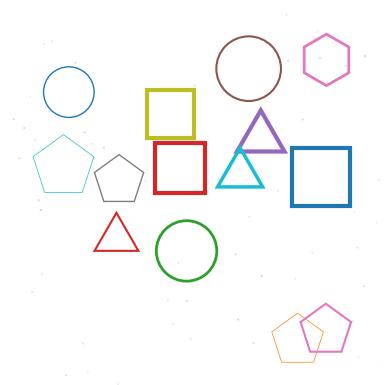[{"shape": "square", "thickness": 3, "radius": 0.38, "center": [0.833, 0.539]}, {"shape": "circle", "thickness": 1, "radius": 0.33, "center": [0.179, 0.761]}, {"shape": "pentagon", "thickness": 0.5, "radius": 0.35, "center": [0.773, 0.116]}, {"shape": "circle", "thickness": 2, "radius": 0.39, "center": [0.485, 0.348]}, {"shape": "square", "thickness": 3, "radius": 0.32, "center": [0.468, 0.563]}, {"shape": "triangle", "thickness": 1.5, "radius": 0.33, "center": [0.302, 0.381]}, {"shape": "triangle", "thickness": 3, "radius": 0.36, "center": [0.677, 0.642]}, {"shape": "circle", "thickness": 1.5, "radius": 0.42, "center": [0.646, 0.822]}, {"shape": "hexagon", "thickness": 2, "radius": 0.33, "center": [0.848, 0.844]}, {"shape": "pentagon", "thickness": 1.5, "radius": 0.34, "center": [0.846, 0.142]}, {"shape": "pentagon", "thickness": 1, "radius": 0.34, "center": [0.309, 0.531]}, {"shape": "square", "thickness": 3, "radius": 0.31, "center": [0.443, 0.705]}, {"shape": "pentagon", "thickness": 0.5, "radius": 0.41, "center": [0.165, 0.567]}, {"shape": "triangle", "thickness": 2.5, "radius": 0.34, "center": [0.624, 0.548]}]